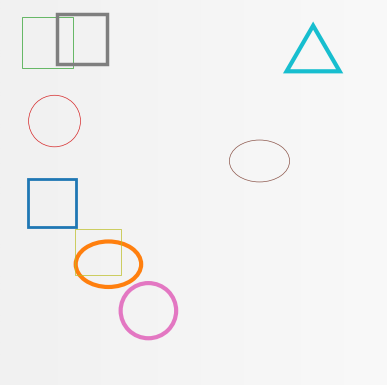[{"shape": "square", "thickness": 2, "radius": 0.31, "center": [0.135, 0.473]}, {"shape": "oval", "thickness": 3, "radius": 0.42, "center": [0.28, 0.314]}, {"shape": "square", "thickness": 0.5, "radius": 0.33, "center": [0.122, 0.891]}, {"shape": "circle", "thickness": 0.5, "radius": 0.33, "center": [0.141, 0.686]}, {"shape": "oval", "thickness": 0.5, "radius": 0.39, "center": [0.67, 0.582]}, {"shape": "circle", "thickness": 3, "radius": 0.36, "center": [0.383, 0.193]}, {"shape": "square", "thickness": 2.5, "radius": 0.32, "center": [0.211, 0.899]}, {"shape": "square", "thickness": 0.5, "radius": 0.3, "center": [0.253, 0.346]}, {"shape": "triangle", "thickness": 3, "radius": 0.4, "center": [0.808, 0.854]}]